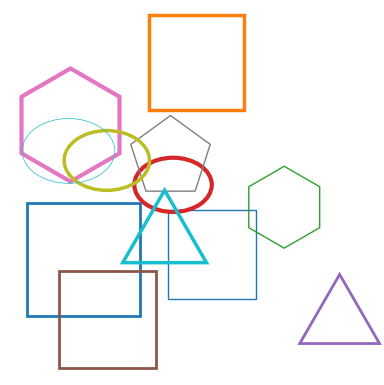[{"shape": "square", "thickness": 2, "radius": 0.73, "center": [0.217, 0.325]}, {"shape": "square", "thickness": 1, "radius": 0.57, "center": [0.551, 0.338]}, {"shape": "square", "thickness": 2.5, "radius": 0.62, "center": [0.511, 0.838]}, {"shape": "hexagon", "thickness": 1, "radius": 0.53, "center": [0.738, 0.462]}, {"shape": "oval", "thickness": 3, "radius": 0.5, "center": [0.449, 0.52]}, {"shape": "triangle", "thickness": 2, "radius": 0.6, "center": [0.882, 0.168]}, {"shape": "square", "thickness": 2, "radius": 0.63, "center": [0.28, 0.17]}, {"shape": "hexagon", "thickness": 3, "radius": 0.73, "center": [0.183, 0.675]}, {"shape": "pentagon", "thickness": 1, "radius": 0.54, "center": [0.443, 0.591]}, {"shape": "oval", "thickness": 2.5, "radius": 0.55, "center": [0.277, 0.583]}, {"shape": "triangle", "thickness": 2.5, "radius": 0.63, "center": [0.428, 0.381]}, {"shape": "oval", "thickness": 0.5, "radius": 0.6, "center": [0.178, 0.608]}]